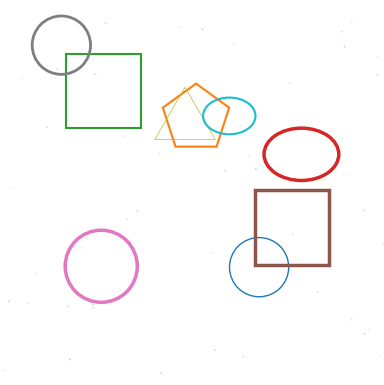[{"shape": "circle", "thickness": 1, "radius": 0.38, "center": [0.673, 0.306]}, {"shape": "pentagon", "thickness": 1.5, "radius": 0.45, "center": [0.509, 0.692]}, {"shape": "square", "thickness": 1.5, "radius": 0.48, "center": [0.269, 0.764]}, {"shape": "oval", "thickness": 2.5, "radius": 0.49, "center": [0.783, 0.599]}, {"shape": "square", "thickness": 2.5, "radius": 0.49, "center": [0.759, 0.41]}, {"shape": "circle", "thickness": 2.5, "radius": 0.47, "center": [0.263, 0.308]}, {"shape": "circle", "thickness": 2, "radius": 0.38, "center": [0.159, 0.883]}, {"shape": "triangle", "thickness": 0.5, "radius": 0.45, "center": [0.481, 0.683]}, {"shape": "oval", "thickness": 1.5, "radius": 0.34, "center": [0.596, 0.699]}]